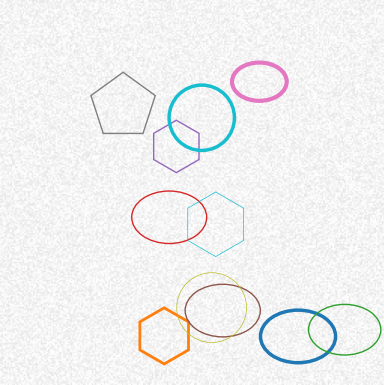[{"shape": "oval", "thickness": 2.5, "radius": 0.49, "center": [0.774, 0.126]}, {"shape": "hexagon", "thickness": 2, "radius": 0.36, "center": [0.426, 0.128]}, {"shape": "oval", "thickness": 1, "radius": 0.47, "center": [0.895, 0.144]}, {"shape": "oval", "thickness": 1, "radius": 0.49, "center": [0.439, 0.436]}, {"shape": "hexagon", "thickness": 1, "radius": 0.34, "center": [0.458, 0.62]}, {"shape": "oval", "thickness": 1, "radius": 0.49, "center": [0.579, 0.193]}, {"shape": "oval", "thickness": 3, "radius": 0.36, "center": [0.674, 0.788]}, {"shape": "pentagon", "thickness": 1, "radius": 0.44, "center": [0.32, 0.725]}, {"shape": "circle", "thickness": 0.5, "radius": 0.45, "center": [0.55, 0.201]}, {"shape": "hexagon", "thickness": 0.5, "radius": 0.42, "center": [0.56, 0.417]}, {"shape": "circle", "thickness": 2.5, "radius": 0.42, "center": [0.524, 0.694]}]